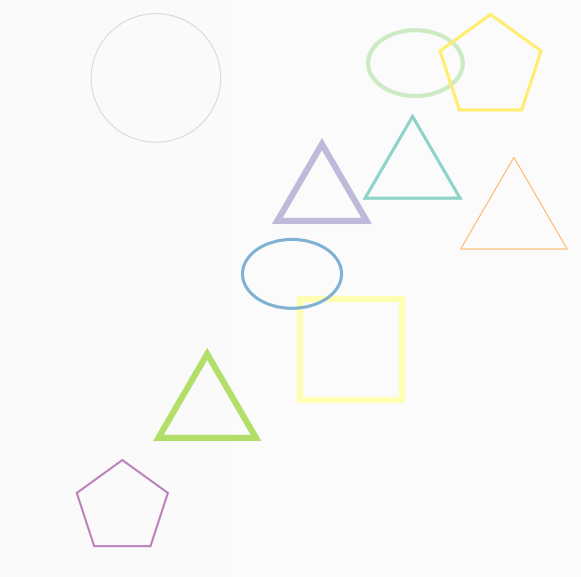[{"shape": "triangle", "thickness": 1.5, "radius": 0.47, "center": [0.71, 0.703]}, {"shape": "square", "thickness": 3, "radius": 0.44, "center": [0.604, 0.394]}, {"shape": "triangle", "thickness": 3, "radius": 0.44, "center": [0.554, 0.661]}, {"shape": "oval", "thickness": 1.5, "radius": 0.43, "center": [0.502, 0.525]}, {"shape": "triangle", "thickness": 0.5, "radius": 0.53, "center": [0.884, 0.621]}, {"shape": "triangle", "thickness": 3, "radius": 0.48, "center": [0.356, 0.289]}, {"shape": "circle", "thickness": 0.5, "radius": 0.56, "center": [0.268, 0.864]}, {"shape": "pentagon", "thickness": 1, "radius": 0.41, "center": [0.21, 0.12]}, {"shape": "oval", "thickness": 2, "radius": 0.41, "center": [0.715, 0.89]}, {"shape": "pentagon", "thickness": 1.5, "radius": 0.46, "center": [0.844, 0.883]}]